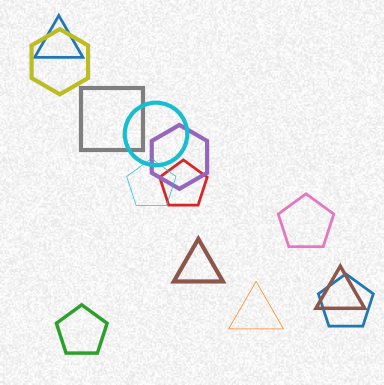[{"shape": "pentagon", "thickness": 2, "radius": 0.37, "center": [0.898, 0.214]}, {"shape": "triangle", "thickness": 2, "radius": 0.36, "center": [0.153, 0.887]}, {"shape": "triangle", "thickness": 0.5, "radius": 0.41, "center": [0.665, 0.187]}, {"shape": "pentagon", "thickness": 2.5, "radius": 0.35, "center": [0.212, 0.139]}, {"shape": "pentagon", "thickness": 2, "radius": 0.32, "center": [0.476, 0.52]}, {"shape": "hexagon", "thickness": 3, "radius": 0.41, "center": [0.466, 0.592]}, {"shape": "triangle", "thickness": 2.5, "radius": 0.37, "center": [0.884, 0.236]}, {"shape": "triangle", "thickness": 3, "radius": 0.37, "center": [0.515, 0.306]}, {"shape": "pentagon", "thickness": 2, "radius": 0.38, "center": [0.795, 0.421]}, {"shape": "square", "thickness": 3, "radius": 0.41, "center": [0.292, 0.69]}, {"shape": "hexagon", "thickness": 3, "radius": 0.42, "center": [0.155, 0.84]}, {"shape": "pentagon", "thickness": 0.5, "radius": 0.34, "center": [0.393, 0.521]}, {"shape": "circle", "thickness": 3, "radius": 0.41, "center": [0.405, 0.652]}]